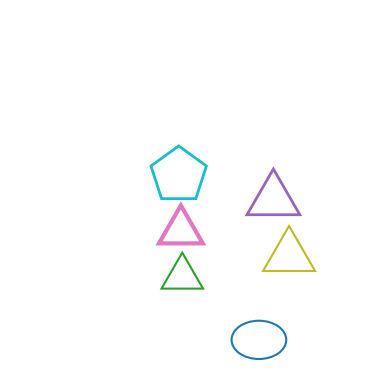[{"shape": "oval", "thickness": 1.5, "radius": 0.35, "center": [0.672, 0.117]}, {"shape": "triangle", "thickness": 1.5, "radius": 0.31, "center": [0.473, 0.282]}, {"shape": "triangle", "thickness": 2, "radius": 0.4, "center": [0.71, 0.482]}, {"shape": "triangle", "thickness": 3, "radius": 0.33, "center": [0.47, 0.401]}, {"shape": "triangle", "thickness": 1.5, "radius": 0.39, "center": [0.751, 0.335]}, {"shape": "pentagon", "thickness": 2, "radius": 0.38, "center": [0.464, 0.545]}]